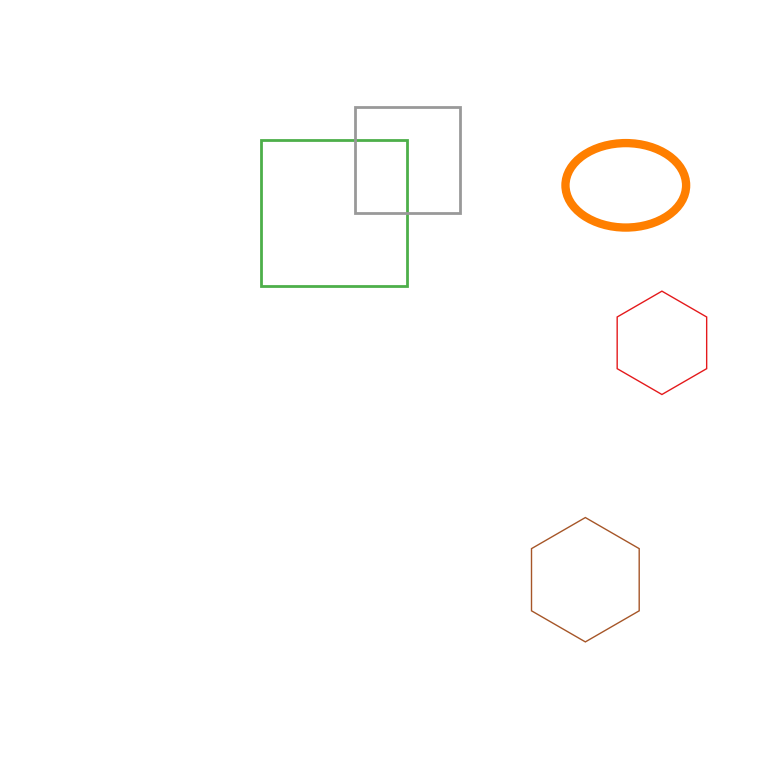[{"shape": "hexagon", "thickness": 0.5, "radius": 0.34, "center": [0.86, 0.555]}, {"shape": "square", "thickness": 1, "radius": 0.47, "center": [0.434, 0.724]}, {"shape": "oval", "thickness": 3, "radius": 0.39, "center": [0.813, 0.759]}, {"shape": "hexagon", "thickness": 0.5, "radius": 0.4, "center": [0.76, 0.247]}, {"shape": "square", "thickness": 1, "radius": 0.34, "center": [0.529, 0.792]}]